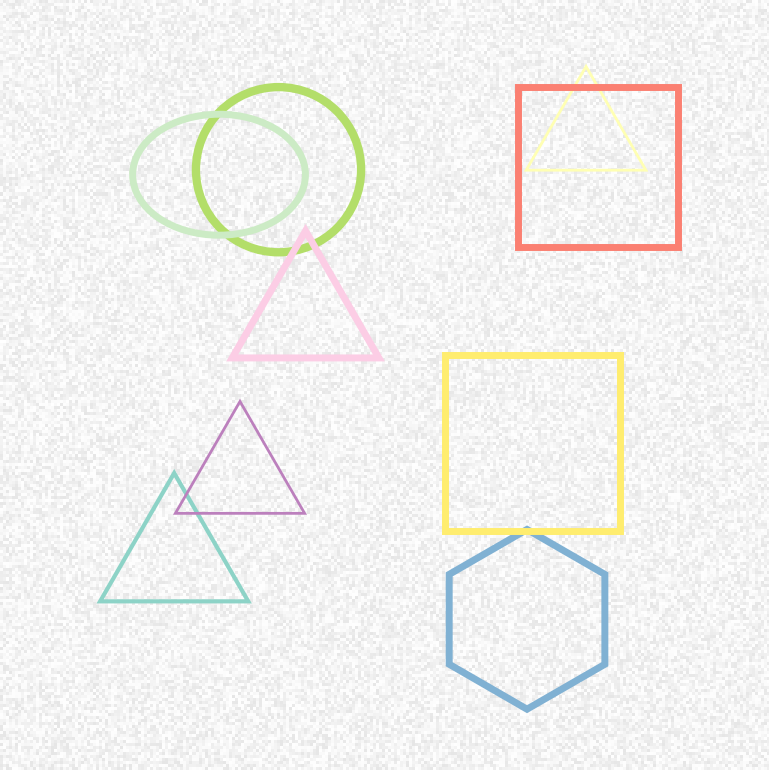[{"shape": "triangle", "thickness": 1.5, "radius": 0.56, "center": [0.226, 0.275]}, {"shape": "triangle", "thickness": 1, "radius": 0.45, "center": [0.761, 0.824]}, {"shape": "square", "thickness": 2.5, "radius": 0.52, "center": [0.777, 0.783]}, {"shape": "hexagon", "thickness": 2.5, "radius": 0.58, "center": [0.684, 0.196]}, {"shape": "circle", "thickness": 3, "radius": 0.54, "center": [0.362, 0.78]}, {"shape": "triangle", "thickness": 2.5, "radius": 0.55, "center": [0.397, 0.59]}, {"shape": "triangle", "thickness": 1, "radius": 0.48, "center": [0.312, 0.382]}, {"shape": "oval", "thickness": 2.5, "radius": 0.56, "center": [0.284, 0.773]}, {"shape": "square", "thickness": 2.5, "radius": 0.57, "center": [0.692, 0.424]}]